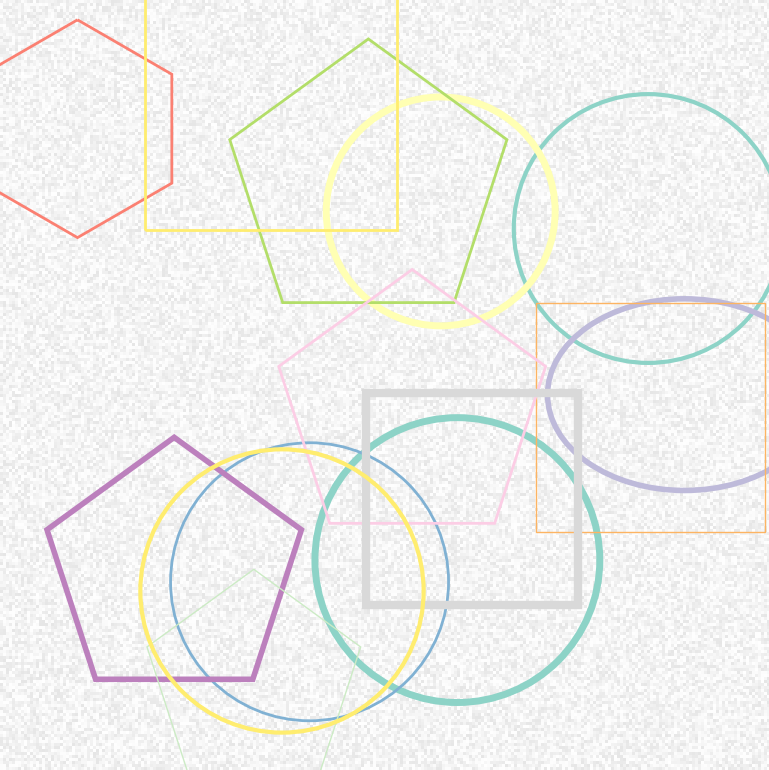[{"shape": "circle", "thickness": 2.5, "radius": 0.92, "center": [0.594, 0.273]}, {"shape": "circle", "thickness": 1.5, "radius": 0.87, "center": [0.842, 0.703]}, {"shape": "circle", "thickness": 2.5, "radius": 0.74, "center": [0.572, 0.725]}, {"shape": "oval", "thickness": 2, "radius": 0.89, "center": [0.889, 0.487]}, {"shape": "hexagon", "thickness": 1, "radius": 0.71, "center": [0.101, 0.833]}, {"shape": "circle", "thickness": 1, "radius": 0.9, "center": [0.402, 0.244]}, {"shape": "square", "thickness": 0.5, "radius": 0.74, "center": [0.845, 0.458]}, {"shape": "pentagon", "thickness": 1, "radius": 0.95, "center": [0.478, 0.76]}, {"shape": "pentagon", "thickness": 1, "radius": 0.91, "center": [0.535, 0.468]}, {"shape": "square", "thickness": 3, "radius": 0.69, "center": [0.613, 0.352]}, {"shape": "pentagon", "thickness": 2, "radius": 0.87, "center": [0.226, 0.258]}, {"shape": "pentagon", "thickness": 0.5, "radius": 0.73, "center": [0.33, 0.115]}, {"shape": "square", "thickness": 1, "radius": 0.82, "center": [0.352, 0.865]}, {"shape": "circle", "thickness": 1.5, "radius": 0.92, "center": [0.366, 0.233]}]